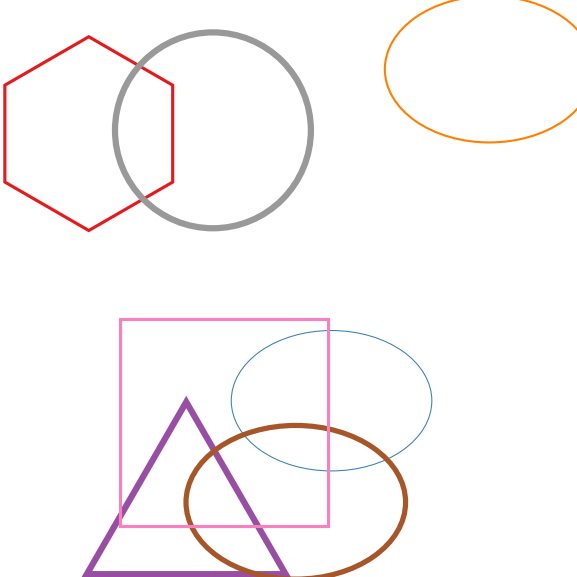[{"shape": "hexagon", "thickness": 1.5, "radius": 0.84, "center": [0.154, 0.768]}, {"shape": "oval", "thickness": 0.5, "radius": 0.87, "center": [0.574, 0.305]}, {"shape": "triangle", "thickness": 3, "radius": 0.99, "center": [0.322, 0.104]}, {"shape": "oval", "thickness": 1, "radius": 0.91, "center": [0.847, 0.879]}, {"shape": "oval", "thickness": 2.5, "radius": 0.95, "center": [0.512, 0.129]}, {"shape": "square", "thickness": 1.5, "radius": 0.9, "center": [0.388, 0.267]}, {"shape": "circle", "thickness": 3, "radius": 0.85, "center": [0.369, 0.773]}]